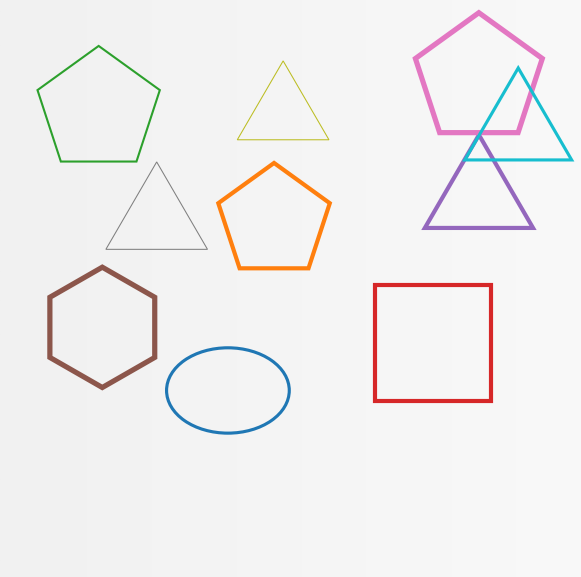[{"shape": "oval", "thickness": 1.5, "radius": 0.53, "center": [0.392, 0.323]}, {"shape": "pentagon", "thickness": 2, "radius": 0.5, "center": [0.471, 0.616]}, {"shape": "pentagon", "thickness": 1, "radius": 0.55, "center": [0.17, 0.809]}, {"shape": "square", "thickness": 2, "radius": 0.5, "center": [0.745, 0.405]}, {"shape": "triangle", "thickness": 2, "radius": 0.54, "center": [0.824, 0.658]}, {"shape": "hexagon", "thickness": 2.5, "radius": 0.52, "center": [0.176, 0.432]}, {"shape": "pentagon", "thickness": 2.5, "radius": 0.57, "center": [0.824, 0.862]}, {"shape": "triangle", "thickness": 0.5, "radius": 0.5, "center": [0.27, 0.618]}, {"shape": "triangle", "thickness": 0.5, "radius": 0.46, "center": [0.487, 0.803]}, {"shape": "triangle", "thickness": 1.5, "radius": 0.53, "center": [0.892, 0.775]}]